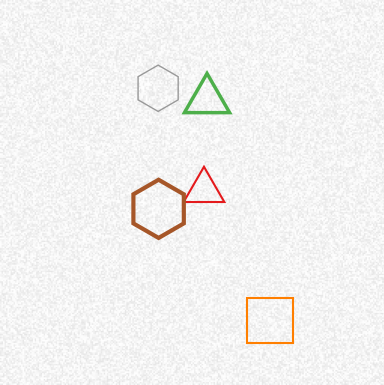[{"shape": "triangle", "thickness": 1.5, "radius": 0.31, "center": [0.53, 0.506]}, {"shape": "triangle", "thickness": 2.5, "radius": 0.34, "center": [0.538, 0.741]}, {"shape": "square", "thickness": 1.5, "radius": 0.3, "center": [0.702, 0.168]}, {"shape": "hexagon", "thickness": 3, "radius": 0.38, "center": [0.412, 0.458]}, {"shape": "hexagon", "thickness": 1, "radius": 0.3, "center": [0.411, 0.771]}]